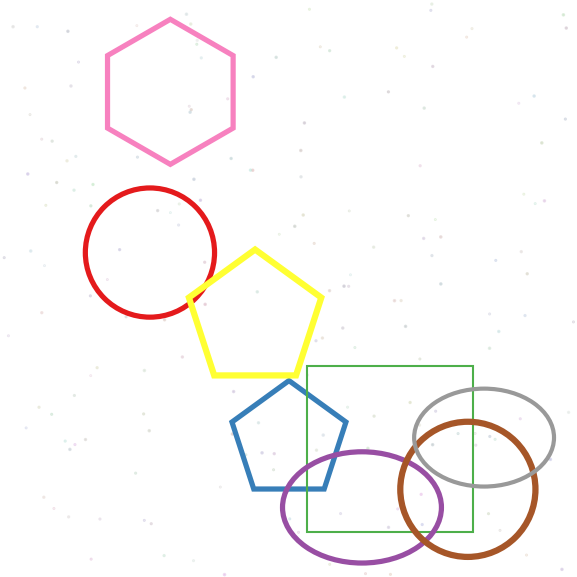[{"shape": "circle", "thickness": 2.5, "radius": 0.56, "center": [0.26, 0.562]}, {"shape": "pentagon", "thickness": 2.5, "radius": 0.52, "center": [0.5, 0.236]}, {"shape": "square", "thickness": 1, "radius": 0.72, "center": [0.675, 0.222]}, {"shape": "oval", "thickness": 2.5, "radius": 0.69, "center": [0.627, 0.121]}, {"shape": "pentagon", "thickness": 3, "radius": 0.6, "center": [0.442, 0.447]}, {"shape": "circle", "thickness": 3, "radius": 0.59, "center": [0.81, 0.152]}, {"shape": "hexagon", "thickness": 2.5, "radius": 0.63, "center": [0.295, 0.84]}, {"shape": "oval", "thickness": 2, "radius": 0.61, "center": [0.838, 0.241]}]